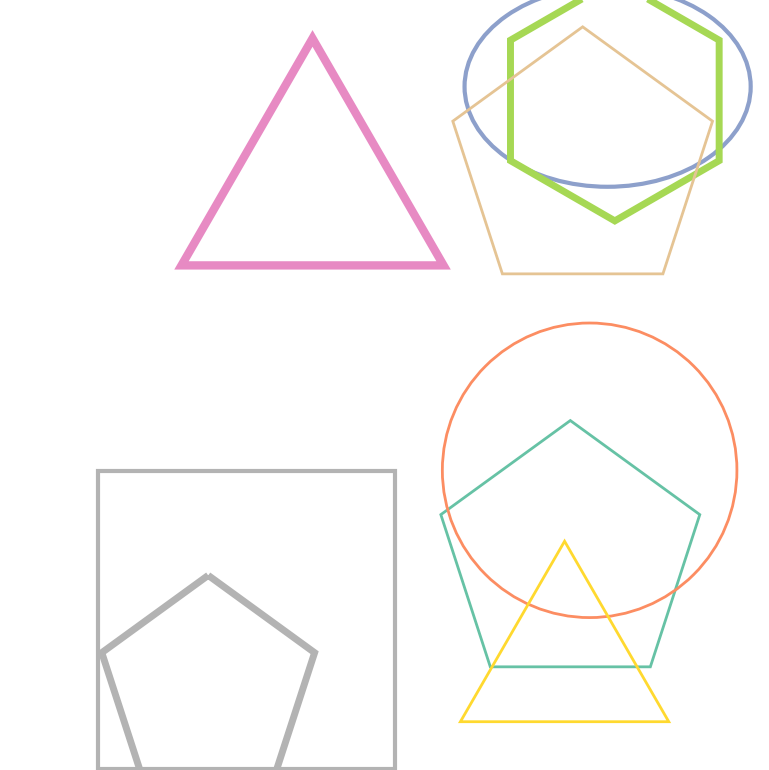[{"shape": "pentagon", "thickness": 1, "radius": 0.88, "center": [0.741, 0.277]}, {"shape": "circle", "thickness": 1, "radius": 0.96, "center": [0.766, 0.389]}, {"shape": "oval", "thickness": 1.5, "radius": 0.93, "center": [0.789, 0.887]}, {"shape": "triangle", "thickness": 3, "radius": 0.98, "center": [0.406, 0.754]}, {"shape": "hexagon", "thickness": 2.5, "radius": 0.78, "center": [0.798, 0.87]}, {"shape": "triangle", "thickness": 1, "radius": 0.78, "center": [0.733, 0.141]}, {"shape": "pentagon", "thickness": 1, "radius": 0.89, "center": [0.757, 0.788]}, {"shape": "square", "thickness": 1.5, "radius": 0.97, "center": [0.32, 0.195]}, {"shape": "pentagon", "thickness": 2.5, "radius": 0.73, "center": [0.27, 0.107]}]